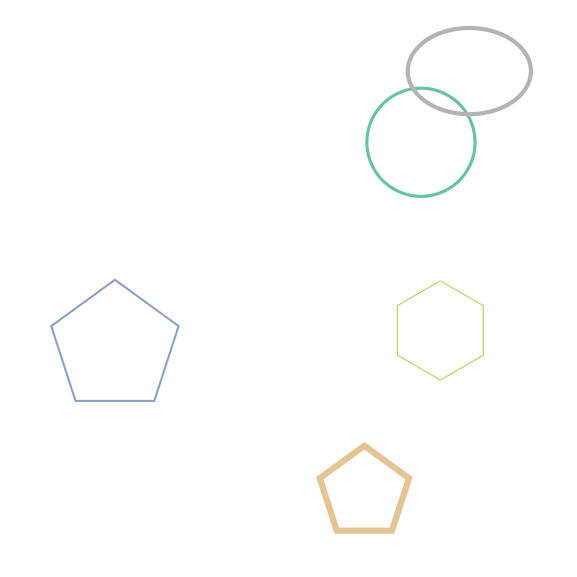[{"shape": "circle", "thickness": 1.5, "radius": 0.47, "center": [0.729, 0.753]}, {"shape": "pentagon", "thickness": 1, "radius": 0.58, "center": [0.199, 0.399]}, {"shape": "hexagon", "thickness": 0.5, "radius": 0.43, "center": [0.762, 0.427]}, {"shape": "pentagon", "thickness": 3, "radius": 0.41, "center": [0.631, 0.146]}, {"shape": "oval", "thickness": 2, "radius": 0.53, "center": [0.813, 0.876]}]